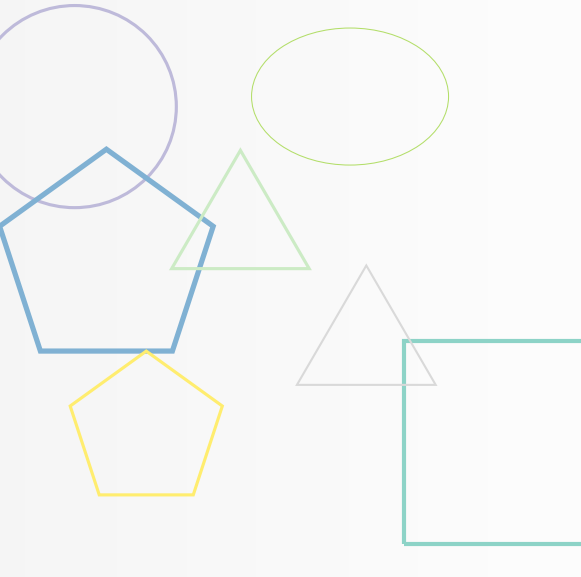[{"shape": "square", "thickness": 2, "radius": 0.88, "center": [0.871, 0.233]}, {"shape": "circle", "thickness": 1.5, "radius": 0.87, "center": [0.128, 0.815]}, {"shape": "pentagon", "thickness": 2.5, "radius": 0.97, "center": [0.183, 0.548]}, {"shape": "oval", "thickness": 0.5, "radius": 0.85, "center": [0.602, 0.832]}, {"shape": "triangle", "thickness": 1, "radius": 0.69, "center": [0.63, 0.402]}, {"shape": "triangle", "thickness": 1.5, "radius": 0.68, "center": [0.414, 0.602]}, {"shape": "pentagon", "thickness": 1.5, "radius": 0.69, "center": [0.252, 0.254]}]